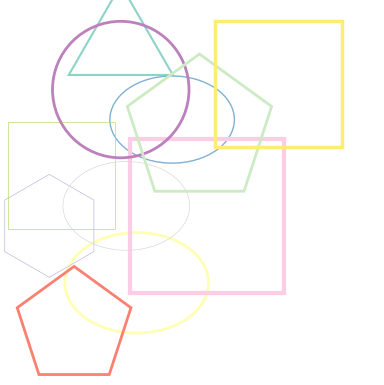[{"shape": "triangle", "thickness": 1.5, "radius": 0.78, "center": [0.314, 0.883]}, {"shape": "oval", "thickness": 2, "radius": 0.93, "center": [0.355, 0.265]}, {"shape": "hexagon", "thickness": 0.5, "radius": 0.67, "center": [0.128, 0.413]}, {"shape": "pentagon", "thickness": 2, "radius": 0.78, "center": [0.192, 0.153]}, {"shape": "oval", "thickness": 1, "radius": 0.81, "center": [0.447, 0.689]}, {"shape": "square", "thickness": 0.5, "radius": 0.7, "center": [0.159, 0.545]}, {"shape": "square", "thickness": 3, "radius": 1.0, "center": [0.538, 0.439]}, {"shape": "oval", "thickness": 0.5, "radius": 0.82, "center": [0.328, 0.465]}, {"shape": "circle", "thickness": 2, "radius": 0.89, "center": [0.314, 0.767]}, {"shape": "pentagon", "thickness": 2, "radius": 0.99, "center": [0.518, 0.663]}, {"shape": "square", "thickness": 2.5, "radius": 0.82, "center": [0.724, 0.782]}]